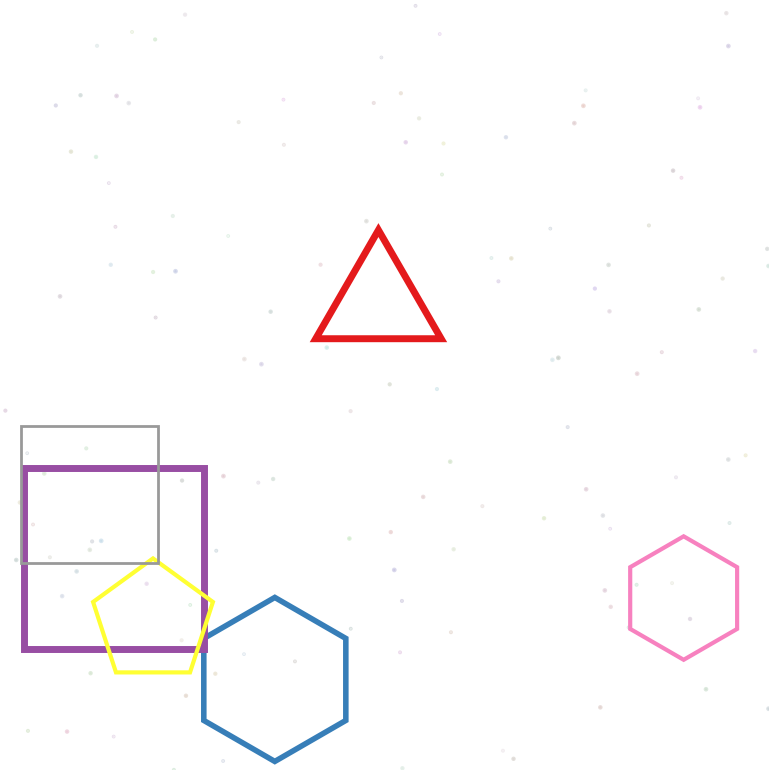[{"shape": "triangle", "thickness": 2.5, "radius": 0.47, "center": [0.491, 0.607]}, {"shape": "hexagon", "thickness": 2, "radius": 0.53, "center": [0.357, 0.118]}, {"shape": "square", "thickness": 2.5, "radius": 0.59, "center": [0.148, 0.275]}, {"shape": "pentagon", "thickness": 1.5, "radius": 0.41, "center": [0.199, 0.193]}, {"shape": "hexagon", "thickness": 1.5, "radius": 0.4, "center": [0.888, 0.223]}, {"shape": "square", "thickness": 1, "radius": 0.45, "center": [0.116, 0.358]}]